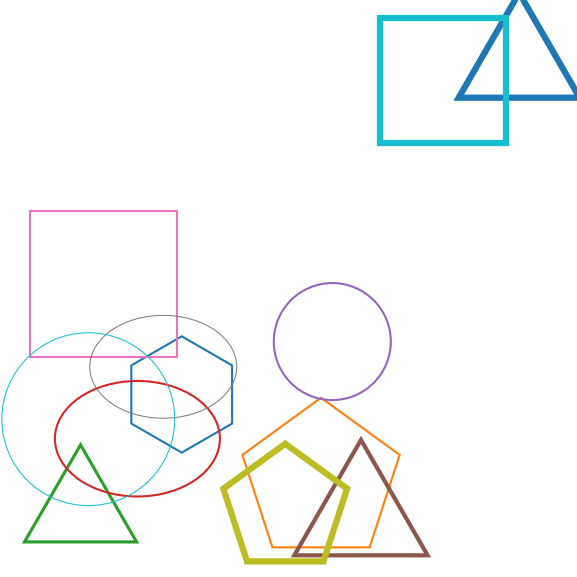[{"shape": "triangle", "thickness": 3, "radius": 0.6, "center": [0.899, 0.89]}, {"shape": "hexagon", "thickness": 1, "radius": 0.5, "center": [0.315, 0.316]}, {"shape": "pentagon", "thickness": 1, "radius": 0.72, "center": [0.556, 0.167]}, {"shape": "triangle", "thickness": 1.5, "radius": 0.56, "center": [0.139, 0.117]}, {"shape": "oval", "thickness": 1, "radius": 0.71, "center": [0.238, 0.239]}, {"shape": "circle", "thickness": 1, "radius": 0.51, "center": [0.575, 0.408]}, {"shape": "triangle", "thickness": 2, "radius": 0.67, "center": [0.625, 0.104]}, {"shape": "square", "thickness": 1, "radius": 0.64, "center": [0.179, 0.507]}, {"shape": "oval", "thickness": 0.5, "radius": 0.64, "center": [0.283, 0.364]}, {"shape": "pentagon", "thickness": 3, "radius": 0.56, "center": [0.494, 0.118]}, {"shape": "square", "thickness": 3, "radius": 0.54, "center": [0.767, 0.859]}, {"shape": "circle", "thickness": 0.5, "radius": 0.75, "center": [0.153, 0.273]}]